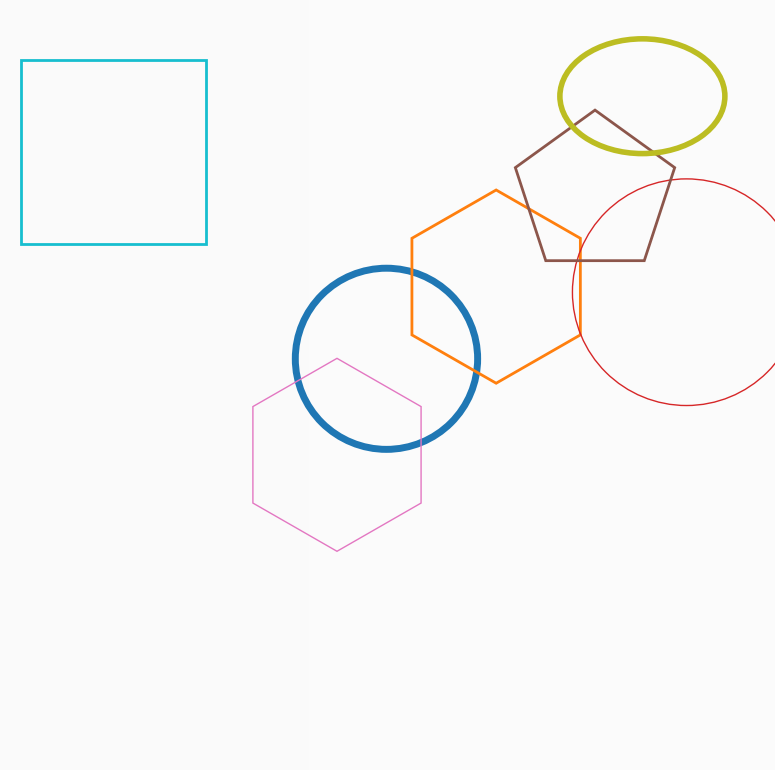[{"shape": "circle", "thickness": 2.5, "radius": 0.59, "center": [0.499, 0.534]}, {"shape": "hexagon", "thickness": 1, "radius": 0.63, "center": [0.64, 0.628]}, {"shape": "circle", "thickness": 0.5, "radius": 0.74, "center": [0.886, 0.621]}, {"shape": "pentagon", "thickness": 1, "radius": 0.54, "center": [0.768, 0.749]}, {"shape": "hexagon", "thickness": 0.5, "radius": 0.63, "center": [0.435, 0.409]}, {"shape": "oval", "thickness": 2, "radius": 0.53, "center": [0.829, 0.875]}, {"shape": "square", "thickness": 1, "radius": 0.6, "center": [0.147, 0.802]}]